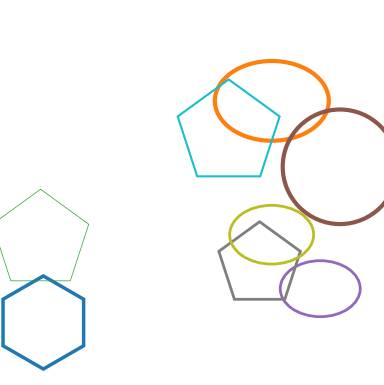[{"shape": "hexagon", "thickness": 2.5, "radius": 0.6, "center": [0.113, 0.162]}, {"shape": "oval", "thickness": 3, "radius": 0.74, "center": [0.706, 0.738]}, {"shape": "pentagon", "thickness": 0.5, "radius": 0.66, "center": [0.105, 0.377]}, {"shape": "oval", "thickness": 2, "radius": 0.52, "center": [0.832, 0.25]}, {"shape": "circle", "thickness": 3, "radius": 0.74, "center": [0.883, 0.567]}, {"shape": "pentagon", "thickness": 2, "radius": 0.56, "center": [0.674, 0.313]}, {"shape": "oval", "thickness": 2, "radius": 0.55, "center": [0.706, 0.39]}, {"shape": "pentagon", "thickness": 1.5, "radius": 0.7, "center": [0.594, 0.655]}]